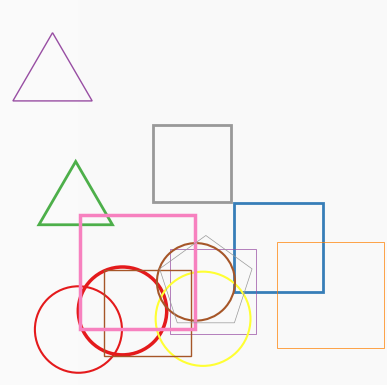[{"shape": "circle", "thickness": 1.5, "radius": 0.56, "center": [0.202, 0.144]}, {"shape": "circle", "thickness": 2.5, "radius": 0.57, "center": [0.316, 0.192]}, {"shape": "square", "thickness": 2, "radius": 0.58, "center": [0.718, 0.357]}, {"shape": "triangle", "thickness": 2, "radius": 0.55, "center": [0.195, 0.471]}, {"shape": "triangle", "thickness": 1, "radius": 0.59, "center": [0.136, 0.797]}, {"shape": "square", "thickness": 0.5, "radius": 0.55, "center": [0.55, 0.243]}, {"shape": "square", "thickness": 0.5, "radius": 0.69, "center": [0.852, 0.233]}, {"shape": "circle", "thickness": 1.5, "radius": 0.61, "center": [0.524, 0.172]}, {"shape": "square", "thickness": 1, "radius": 0.56, "center": [0.381, 0.186]}, {"shape": "circle", "thickness": 1.5, "radius": 0.5, "center": [0.506, 0.268]}, {"shape": "square", "thickness": 2.5, "radius": 0.74, "center": [0.356, 0.295]}, {"shape": "square", "thickness": 2, "radius": 0.5, "center": [0.496, 0.576]}, {"shape": "pentagon", "thickness": 0.5, "radius": 0.63, "center": [0.531, 0.263]}]